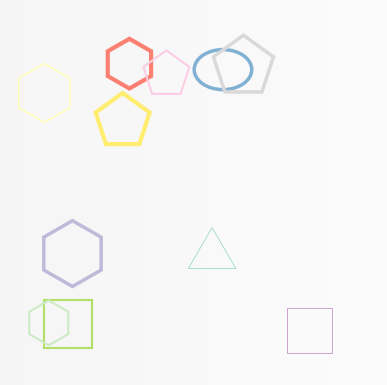[{"shape": "triangle", "thickness": 0.5, "radius": 0.35, "center": [0.547, 0.338]}, {"shape": "hexagon", "thickness": 1, "radius": 0.38, "center": [0.114, 0.758]}, {"shape": "hexagon", "thickness": 2.5, "radius": 0.43, "center": [0.187, 0.341]}, {"shape": "hexagon", "thickness": 3, "radius": 0.32, "center": [0.334, 0.835]}, {"shape": "oval", "thickness": 2.5, "radius": 0.37, "center": [0.575, 0.819]}, {"shape": "square", "thickness": 1.5, "radius": 0.31, "center": [0.176, 0.158]}, {"shape": "pentagon", "thickness": 1.5, "radius": 0.31, "center": [0.429, 0.807]}, {"shape": "pentagon", "thickness": 2.5, "radius": 0.41, "center": [0.628, 0.827]}, {"shape": "square", "thickness": 0.5, "radius": 0.29, "center": [0.799, 0.14]}, {"shape": "hexagon", "thickness": 1.5, "radius": 0.29, "center": [0.126, 0.161]}, {"shape": "pentagon", "thickness": 3, "radius": 0.37, "center": [0.316, 0.685]}]